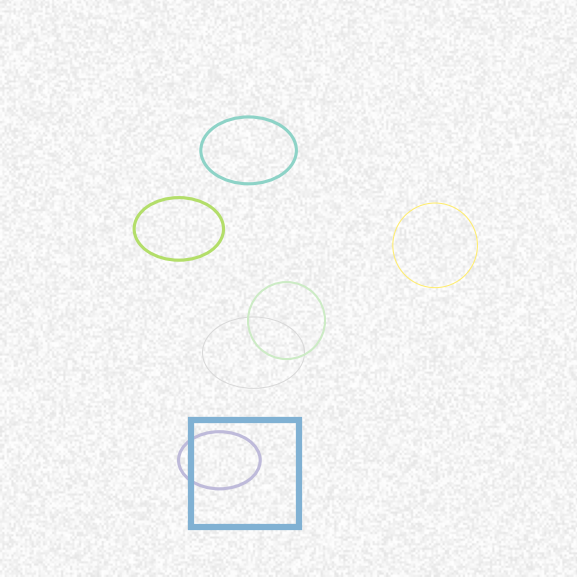[{"shape": "oval", "thickness": 1.5, "radius": 0.41, "center": [0.43, 0.739]}, {"shape": "oval", "thickness": 1.5, "radius": 0.35, "center": [0.38, 0.202]}, {"shape": "square", "thickness": 3, "radius": 0.47, "center": [0.424, 0.179]}, {"shape": "oval", "thickness": 1.5, "radius": 0.39, "center": [0.31, 0.603]}, {"shape": "oval", "thickness": 0.5, "radius": 0.44, "center": [0.439, 0.388]}, {"shape": "circle", "thickness": 1, "radius": 0.33, "center": [0.496, 0.444]}, {"shape": "circle", "thickness": 0.5, "radius": 0.37, "center": [0.753, 0.574]}]